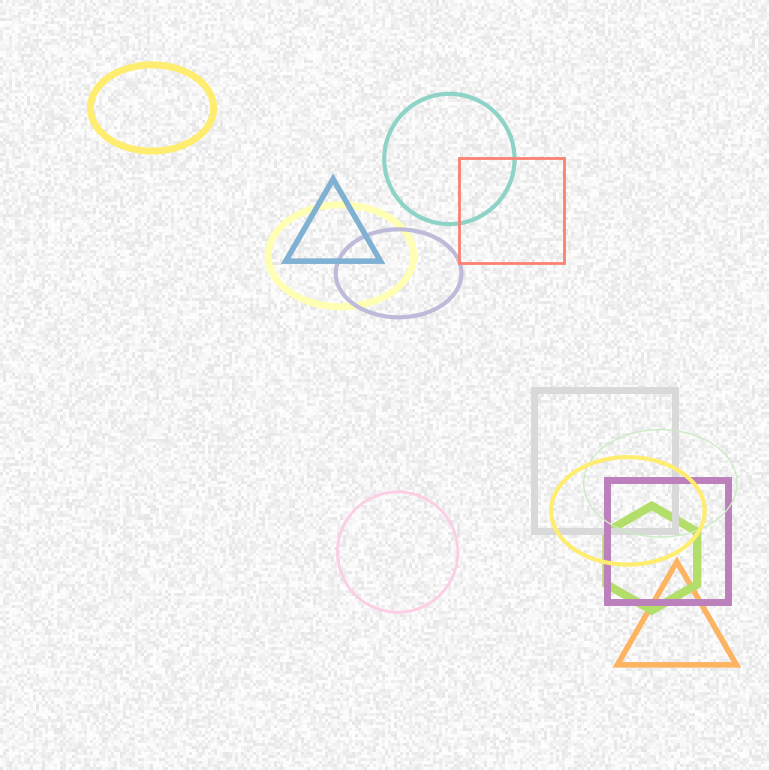[{"shape": "circle", "thickness": 1.5, "radius": 0.42, "center": [0.584, 0.794]}, {"shape": "oval", "thickness": 2.5, "radius": 0.47, "center": [0.443, 0.668]}, {"shape": "oval", "thickness": 1.5, "radius": 0.41, "center": [0.518, 0.645]}, {"shape": "square", "thickness": 1, "radius": 0.34, "center": [0.665, 0.727]}, {"shape": "triangle", "thickness": 2, "radius": 0.36, "center": [0.433, 0.696]}, {"shape": "triangle", "thickness": 2, "radius": 0.45, "center": [0.879, 0.181]}, {"shape": "hexagon", "thickness": 3, "radius": 0.34, "center": [0.847, 0.275]}, {"shape": "circle", "thickness": 1, "radius": 0.39, "center": [0.516, 0.283]}, {"shape": "square", "thickness": 2.5, "radius": 0.46, "center": [0.785, 0.402]}, {"shape": "square", "thickness": 2.5, "radius": 0.39, "center": [0.867, 0.297]}, {"shape": "oval", "thickness": 0.5, "radius": 0.5, "center": [0.858, 0.372]}, {"shape": "oval", "thickness": 2.5, "radius": 0.4, "center": [0.197, 0.86]}, {"shape": "oval", "thickness": 1.5, "radius": 0.5, "center": [0.815, 0.337]}]